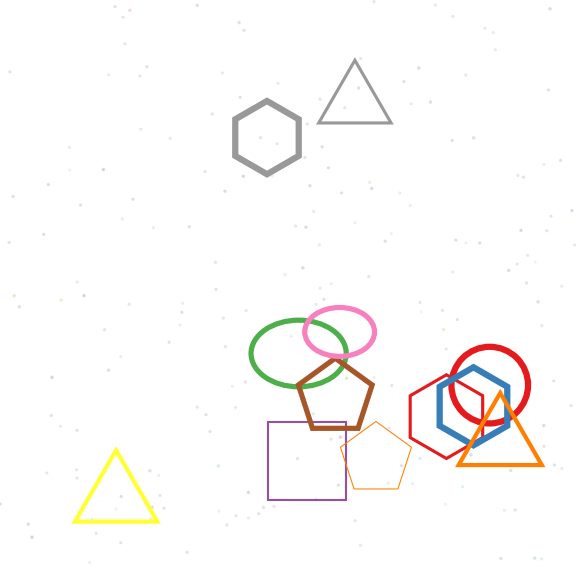[{"shape": "hexagon", "thickness": 1.5, "radius": 0.36, "center": [0.773, 0.278]}, {"shape": "circle", "thickness": 3, "radius": 0.33, "center": [0.848, 0.332]}, {"shape": "hexagon", "thickness": 3, "radius": 0.34, "center": [0.82, 0.296]}, {"shape": "oval", "thickness": 2.5, "radius": 0.41, "center": [0.517, 0.387]}, {"shape": "square", "thickness": 1, "radius": 0.34, "center": [0.532, 0.201]}, {"shape": "pentagon", "thickness": 0.5, "radius": 0.32, "center": [0.651, 0.205]}, {"shape": "triangle", "thickness": 2, "radius": 0.42, "center": [0.866, 0.235]}, {"shape": "triangle", "thickness": 2, "radius": 0.41, "center": [0.201, 0.137]}, {"shape": "pentagon", "thickness": 2.5, "radius": 0.34, "center": [0.581, 0.312]}, {"shape": "oval", "thickness": 2.5, "radius": 0.3, "center": [0.588, 0.424]}, {"shape": "triangle", "thickness": 1.5, "radius": 0.36, "center": [0.615, 0.822]}, {"shape": "hexagon", "thickness": 3, "radius": 0.32, "center": [0.462, 0.761]}]